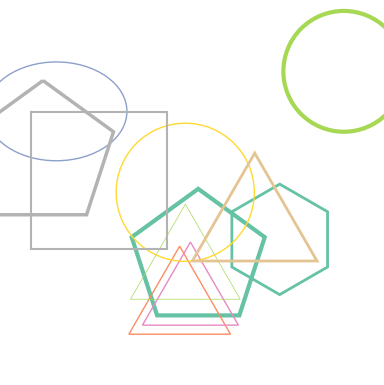[{"shape": "hexagon", "thickness": 2, "radius": 0.72, "center": [0.727, 0.378]}, {"shape": "pentagon", "thickness": 3, "radius": 0.91, "center": [0.515, 0.328]}, {"shape": "triangle", "thickness": 1, "radius": 0.76, "center": [0.467, 0.208]}, {"shape": "oval", "thickness": 1, "radius": 0.92, "center": [0.146, 0.711]}, {"shape": "triangle", "thickness": 1, "radius": 0.72, "center": [0.495, 0.227]}, {"shape": "triangle", "thickness": 0.5, "radius": 0.82, "center": [0.481, 0.305]}, {"shape": "circle", "thickness": 3, "radius": 0.78, "center": [0.893, 0.815]}, {"shape": "circle", "thickness": 1, "radius": 0.9, "center": [0.481, 0.501]}, {"shape": "triangle", "thickness": 2, "radius": 0.93, "center": [0.662, 0.415]}, {"shape": "square", "thickness": 1.5, "radius": 0.89, "center": [0.257, 0.532]}, {"shape": "pentagon", "thickness": 2.5, "radius": 0.96, "center": [0.112, 0.598]}]